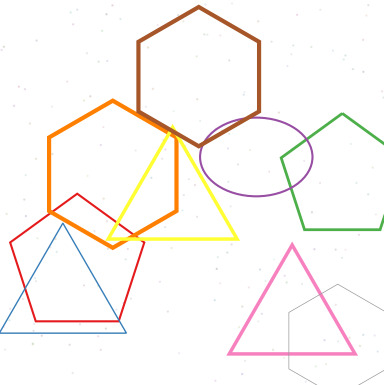[{"shape": "pentagon", "thickness": 1.5, "radius": 0.92, "center": [0.201, 0.314]}, {"shape": "triangle", "thickness": 1, "radius": 0.95, "center": [0.163, 0.23]}, {"shape": "pentagon", "thickness": 2, "radius": 0.83, "center": [0.889, 0.538]}, {"shape": "oval", "thickness": 1.5, "radius": 0.73, "center": [0.666, 0.592]}, {"shape": "hexagon", "thickness": 3, "radius": 0.96, "center": [0.293, 0.547]}, {"shape": "triangle", "thickness": 2.5, "radius": 0.97, "center": [0.448, 0.476]}, {"shape": "hexagon", "thickness": 3, "radius": 0.9, "center": [0.516, 0.801]}, {"shape": "triangle", "thickness": 2.5, "radius": 0.94, "center": [0.759, 0.175]}, {"shape": "hexagon", "thickness": 0.5, "radius": 0.73, "center": [0.877, 0.115]}]